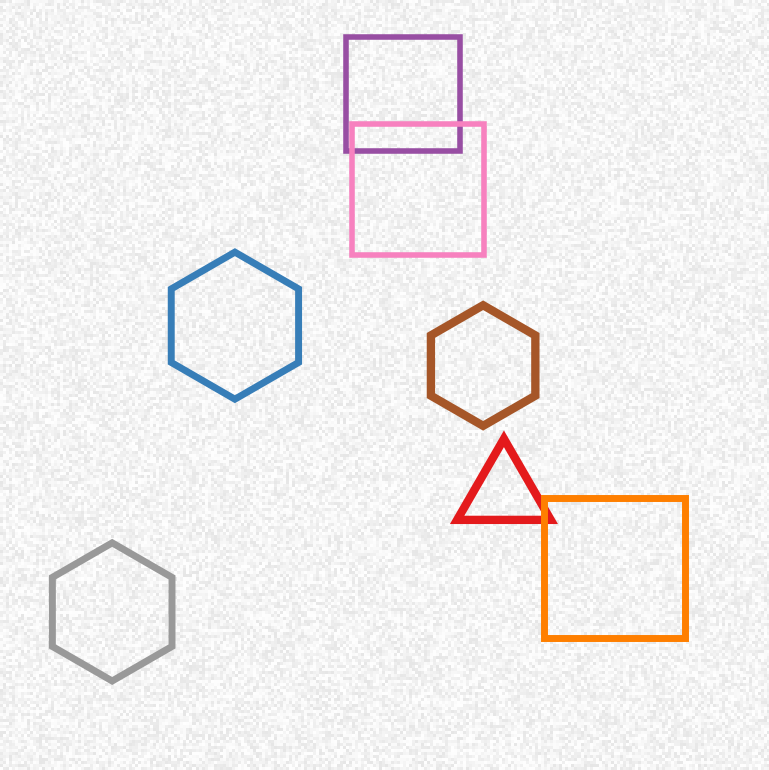[{"shape": "triangle", "thickness": 3, "radius": 0.35, "center": [0.654, 0.36]}, {"shape": "hexagon", "thickness": 2.5, "radius": 0.48, "center": [0.305, 0.577]}, {"shape": "square", "thickness": 2, "radius": 0.37, "center": [0.524, 0.878]}, {"shape": "square", "thickness": 2.5, "radius": 0.46, "center": [0.798, 0.262]}, {"shape": "hexagon", "thickness": 3, "radius": 0.39, "center": [0.627, 0.525]}, {"shape": "square", "thickness": 2, "radius": 0.43, "center": [0.543, 0.754]}, {"shape": "hexagon", "thickness": 2.5, "radius": 0.45, "center": [0.146, 0.205]}]